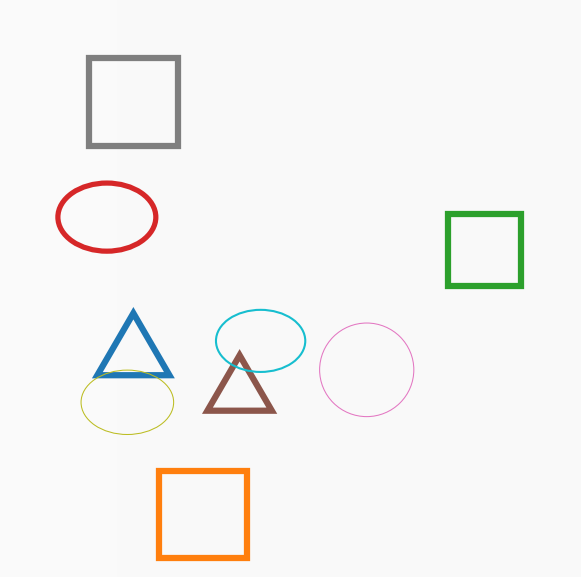[{"shape": "triangle", "thickness": 3, "radius": 0.36, "center": [0.229, 0.385]}, {"shape": "square", "thickness": 3, "radius": 0.38, "center": [0.349, 0.108]}, {"shape": "square", "thickness": 3, "radius": 0.31, "center": [0.833, 0.566]}, {"shape": "oval", "thickness": 2.5, "radius": 0.42, "center": [0.184, 0.623]}, {"shape": "triangle", "thickness": 3, "radius": 0.32, "center": [0.412, 0.32]}, {"shape": "circle", "thickness": 0.5, "radius": 0.41, "center": [0.631, 0.359]}, {"shape": "square", "thickness": 3, "radius": 0.38, "center": [0.23, 0.823]}, {"shape": "oval", "thickness": 0.5, "radius": 0.4, "center": [0.219, 0.303]}, {"shape": "oval", "thickness": 1, "radius": 0.38, "center": [0.448, 0.409]}]